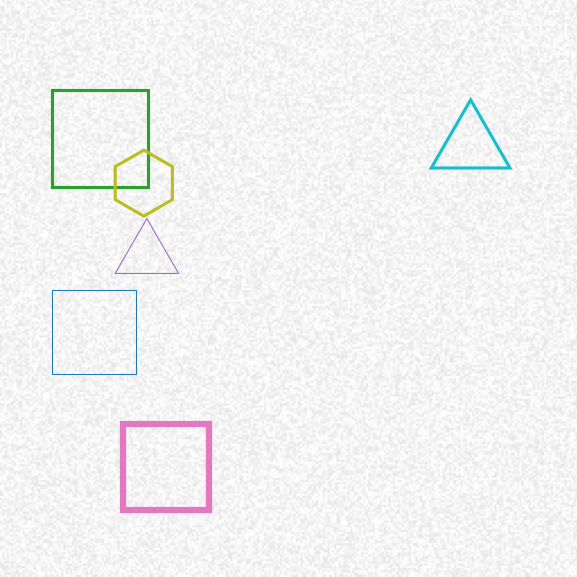[{"shape": "square", "thickness": 0.5, "radius": 0.36, "center": [0.162, 0.425]}, {"shape": "square", "thickness": 1.5, "radius": 0.42, "center": [0.173, 0.759]}, {"shape": "triangle", "thickness": 0.5, "radius": 0.32, "center": [0.254, 0.557]}, {"shape": "square", "thickness": 3, "radius": 0.37, "center": [0.287, 0.191]}, {"shape": "hexagon", "thickness": 1.5, "radius": 0.29, "center": [0.249, 0.682]}, {"shape": "triangle", "thickness": 1.5, "radius": 0.39, "center": [0.815, 0.748]}]